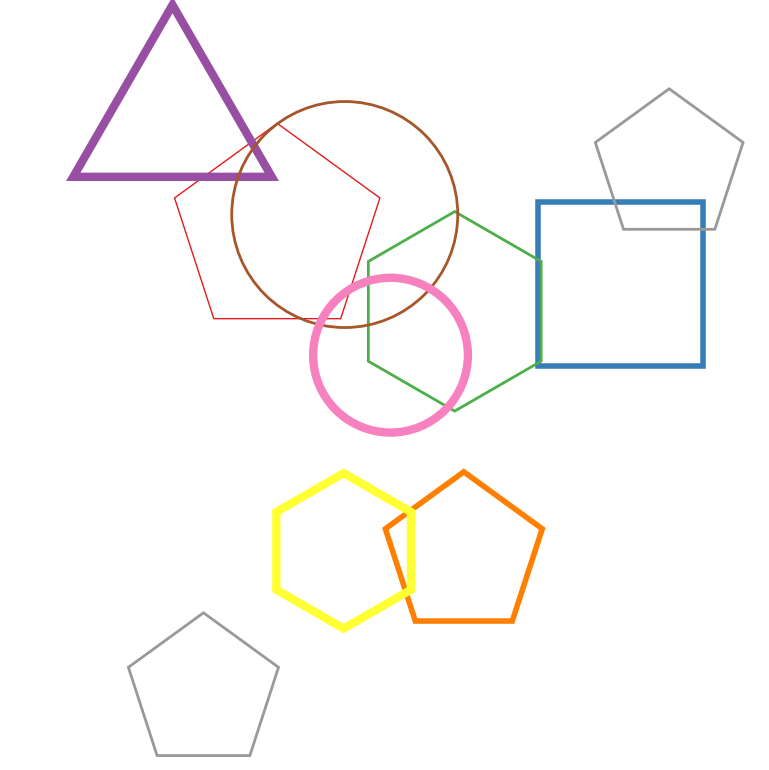[{"shape": "pentagon", "thickness": 0.5, "radius": 0.7, "center": [0.36, 0.7]}, {"shape": "square", "thickness": 2, "radius": 0.53, "center": [0.806, 0.631]}, {"shape": "hexagon", "thickness": 1, "radius": 0.65, "center": [0.591, 0.596]}, {"shape": "triangle", "thickness": 3, "radius": 0.74, "center": [0.224, 0.845]}, {"shape": "pentagon", "thickness": 2, "radius": 0.54, "center": [0.602, 0.28]}, {"shape": "hexagon", "thickness": 3, "radius": 0.5, "center": [0.446, 0.285]}, {"shape": "circle", "thickness": 1, "radius": 0.73, "center": [0.448, 0.721]}, {"shape": "circle", "thickness": 3, "radius": 0.5, "center": [0.507, 0.539]}, {"shape": "pentagon", "thickness": 1, "radius": 0.51, "center": [0.264, 0.102]}, {"shape": "pentagon", "thickness": 1, "radius": 0.5, "center": [0.869, 0.784]}]